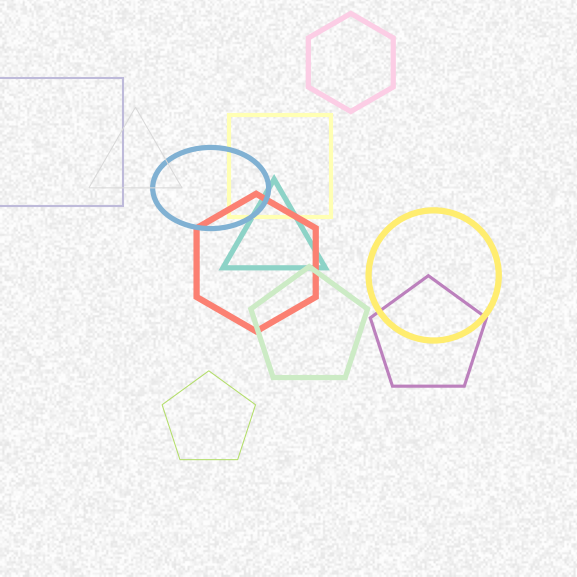[{"shape": "triangle", "thickness": 2.5, "radius": 0.51, "center": [0.475, 0.587]}, {"shape": "square", "thickness": 2, "radius": 0.44, "center": [0.484, 0.712]}, {"shape": "square", "thickness": 1, "radius": 0.56, "center": [0.102, 0.754]}, {"shape": "hexagon", "thickness": 3, "radius": 0.6, "center": [0.444, 0.544]}, {"shape": "oval", "thickness": 2.5, "radius": 0.5, "center": [0.365, 0.674]}, {"shape": "pentagon", "thickness": 0.5, "radius": 0.43, "center": [0.362, 0.272]}, {"shape": "hexagon", "thickness": 2.5, "radius": 0.42, "center": [0.607, 0.891]}, {"shape": "triangle", "thickness": 0.5, "radius": 0.47, "center": [0.235, 0.72]}, {"shape": "pentagon", "thickness": 1.5, "radius": 0.53, "center": [0.742, 0.416]}, {"shape": "pentagon", "thickness": 2.5, "radius": 0.53, "center": [0.535, 0.431]}, {"shape": "circle", "thickness": 3, "radius": 0.56, "center": [0.751, 0.522]}]